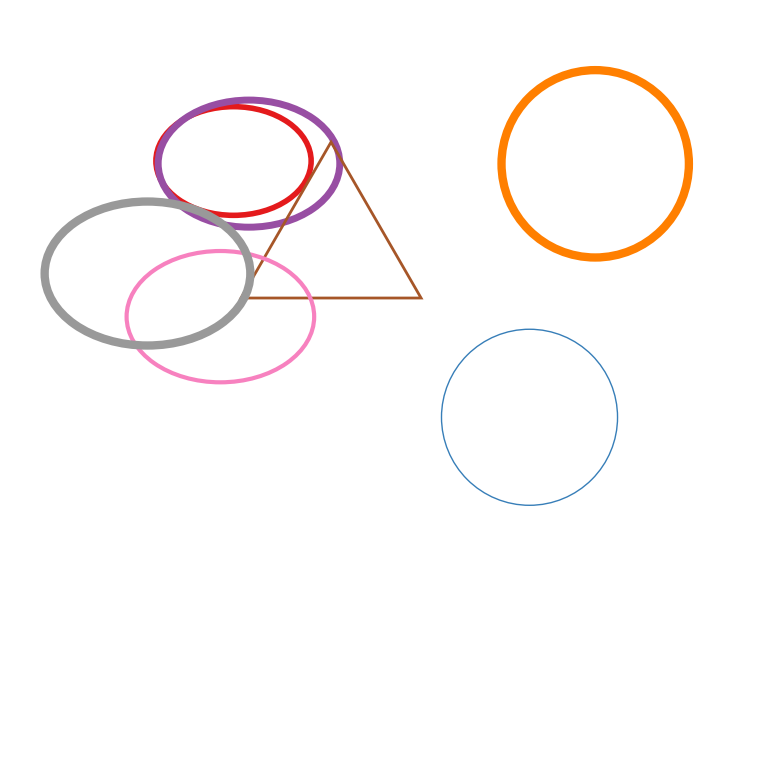[{"shape": "oval", "thickness": 2, "radius": 0.5, "center": [0.303, 0.791]}, {"shape": "circle", "thickness": 0.5, "radius": 0.57, "center": [0.688, 0.458]}, {"shape": "oval", "thickness": 2.5, "radius": 0.59, "center": [0.323, 0.788]}, {"shape": "circle", "thickness": 3, "radius": 0.61, "center": [0.773, 0.787]}, {"shape": "triangle", "thickness": 1, "radius": 0.68, "center": [0.43, 0.68]}, {"shape": "oval", "thickness": 1.5, "radius": 0.61, "center": [0.286, 0.589]}, {"shape": "oval", "thickness": 3, "radius": 0.67, "center": [0.192, 0.645]}]